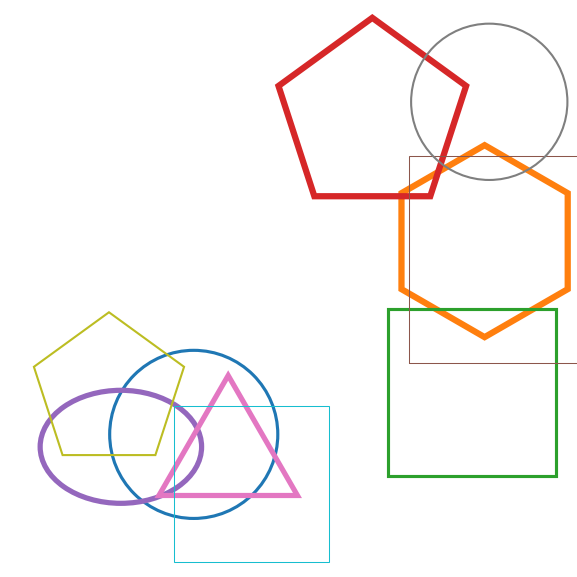[{"shape": "circle", "thickness": 1.5, "radius": 0.73, "center": [0.335, 0.247]}, {"shape": "hexagon", "thickness": 3, "radius": 0.83, "center": [0.839, 0.582]}, {"shape": "square", "thickness": 1.5, "radius": 0.73, "center": [0.818, 0.32]}, {"shape": "pentagon", "thickness": 3, "radius": 0.85, "center": [0.645, 0.797]}, {"shape": "oval", "thickness": 2.5, "radius": 0.7, "center": [0.209, 0.225]}, {"shape": "square", "thickness": 0.5, "radius": 0.89, "center": [0.888, 0.549]}, {"shape": "triangle", "thickness": 2.5, "radius": 0.69, "center": [0.395, 0.21]}, {"shape": "circle", "thickness": 1, "radius": 0.68, "center": [0.847, 0.823]}, {"shape": "pentagon", "thickness": 1, "radius": 0.68, "center": [0.189, 0.322]}, {"shape": "square", "thickness": 0.5, "radius": 0.67, "center": [0.435, 0.161]}]